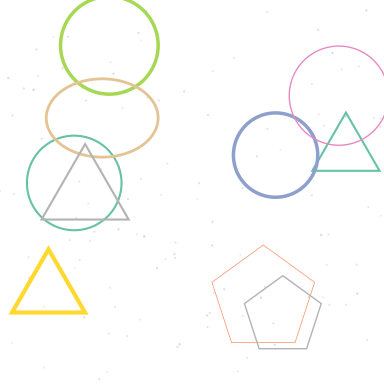[{"shape": "circle", "thickness": 1.5, "radius": 0.61, "center": [0.193, 0.525]}, {"shape": "triangle", "thickness": 1.5, "radius": 0.5, "center": [0.899, 0.607]}, {"shape": "pentagon", "thickness": 0.5, "radius": 0.7, "center": [0.684, 0.223]}, {"shape": "circle", "thickness": 2.5, "radius": 0.55, "center": [0.716, 0.597]}, {"shape": "circle", "thickness": 1, "radius": 0.64, "center": [0.88, 0.752]}, {"shape": "circle", "thickness": 2.5, "radius": 0.63, "center": [0.284, 0.882]}, {"shape": "triangle", "thickness": 3, "radius": 0.55, "center": [0.126, 0.243]}, {"shape": "oval", "thickness": 2, "radius": 0.73, "center": [0.265, 0.694]}, {"shape": "triangle", "thickness": 1.5, "radius": 0.65, "center": [0.221, 0.495]}, {"shape": "pentagon", "thickness": 1, "radius": 0.52, "center": [0.735, 0.179]}]